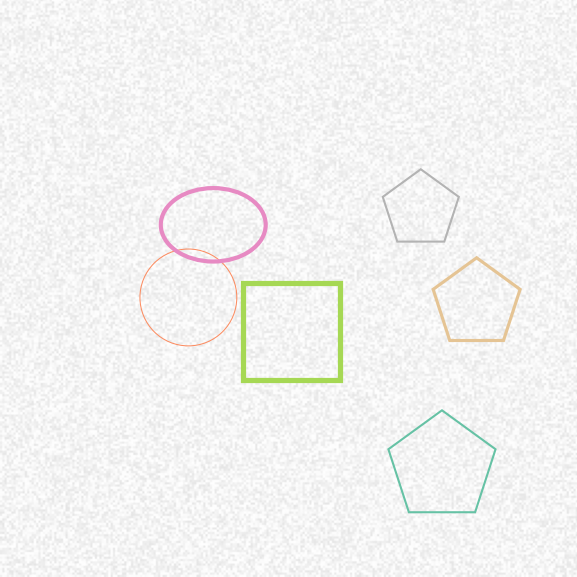[{"shape": "pentagon", "thickness": 1, "radius": 0.49, "center": [0.765, 0.191]}, {"shape": "circle", "thickness": 0.5, "radius": 0.42, "center": [0.326, 0.484]}, {"shape": "oval", "thickness": 2, "radius": 0.45, "center": [0.369, 0.61]}, {"shape": "square", "thickness": 2.5, "radius": 0.42, "center": [0.505, 0.425]}, {"shape": "pentagon", "thickness": 1.5, "radius": 0.4, "center": [0.825, 0.474]}, {"shape": "pentagon", "thickness": 1, "radius": 0.35, "center": [0.729, 0.637]}]